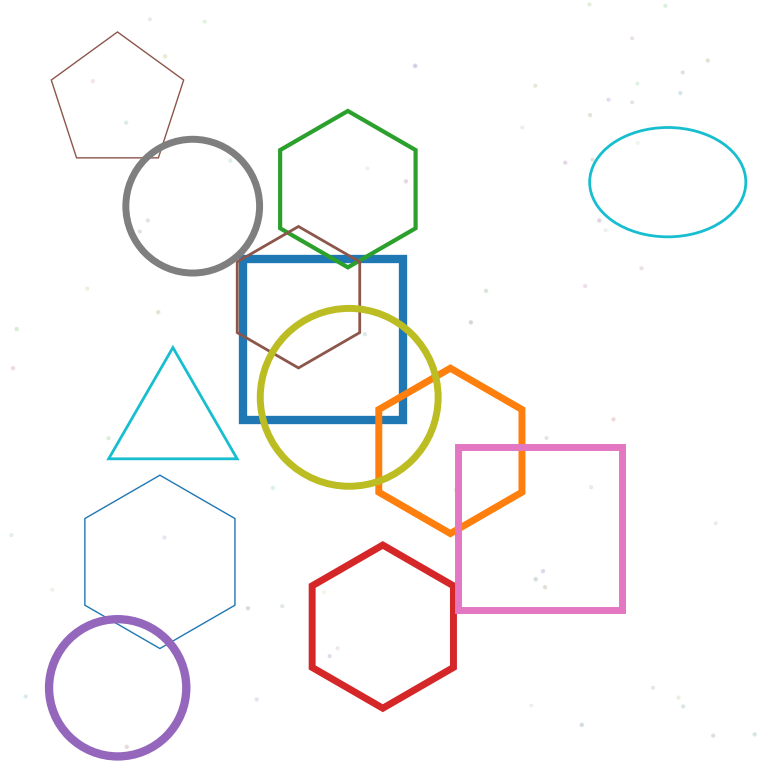[{"shape": "square", "thickness": 3, "radius": 0.52, "center": [0.419, 0.559]}, {"shape": "hexagon", "thickness": 0.5, "radius": 0.56, "center": [0.208, 0.27]}, {"shape": "hexagon", "thickness": 2.5, "radius": 0.54, "center": [0.585, 0.414]}, {"shape": "hexagon", "thickness": 1.5, "radius": 0.51, "center": [0.452, 0.754]}, {"shape": "hexagon", "thickness": 2.5, "radius": 0.53, "center": [0.497, 0.186]}, {"shape": "circle", "thickness": 3, "radius": 0.45, "center": [0.153, 0.107]}, {"shape": "pentagon", "thickness": 0.5, "radius": 0.45, "center": [0.153, 0.868]}, {"shape": "hexagon", "thickness": 1, "radius": 0.46, "center": [0.388, 0.614]}, {"shape": "square", "thickness": 2.5, "radius": 0.53, "center": [0.701, 0.314]}, {"shape": "circle", "thickness": 2.5, "radius": 0.43, "center": [0.25, 0.732]}, {"shape": "circle", "thickness": 2.5, "radius": 0.58, "center": [0.453, 0.484]}, {"shape": "oval", "thickness": 1, "radius": 0.51, "center": [0.867, 0.763]}, {"shape": "triangle", "thickness": 1, "radius": 0.48, "center": [0.225, 0.452]}]